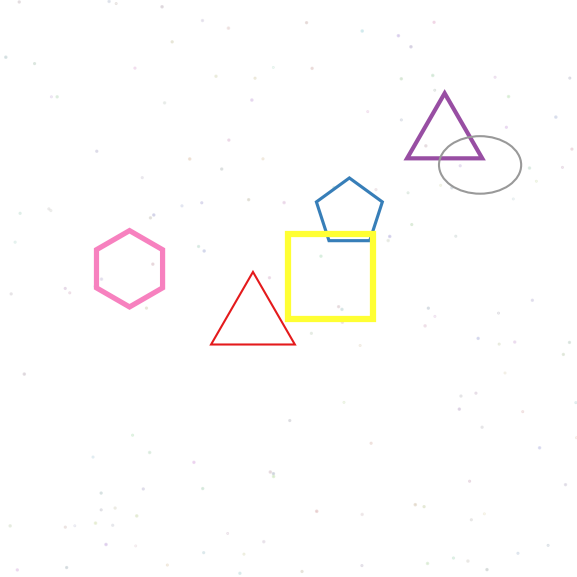[{"shape": "triangle", "thickness": 1, "radius": 0.42, "center": [0.438, 0.444]}, {"shape": "pentagon", "thickness": 1.5, "radius": 0.3, "center": [0.605, 0.631]}, {"shape": "triangle", "thickness": 2, "radius": 0.38, "center": [0.77, 0.763]}, {"shape": "square", "thickness": 3, "radius": 0.37, "center": [0.572, 0.521]}, {"shape": "hexagon", "thickness": 2.5, "radius": 0.33, "center": [0.224, 0.534]}, {"shape": "oval", "thickness": 1, "radius": 0.36, "center": [0.831, 0.714]}]